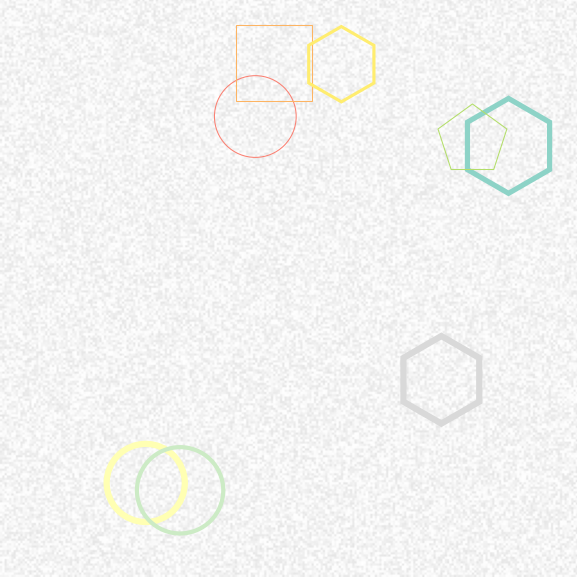[{"shape": "hexagon", "thickness": 2.5, "radius": 0.41, "center": [0.881, 0.747]}, {"shape": "circle", "thickness": 3, "radius": 0.34, "center": [0.252, 0.163]}, {"shape": "circle", "thickness": 0.5, "radius": 0.35, "center": [0.442, 0.797]}, {"shape": "square", "thickness": 0.5, "radius": 0.33, "center": [0.475, 0.89]}, {"shape": "pentagon", "thickness": 0.5, "radius": 0.31, "center": [0.818, 0.756]}, {"shape": "hexagon", "thickness": 3, "radius": 0.38, "center": [0.764, 0.341]}, {"shape": "circle", "thickness": 2, "radius": 0.37, "center": [0.312, 0.15]}, {"shape": "hexagon", "thickness": 1.5, "radius": 0.33, "center": [0.591, 0.888]}]